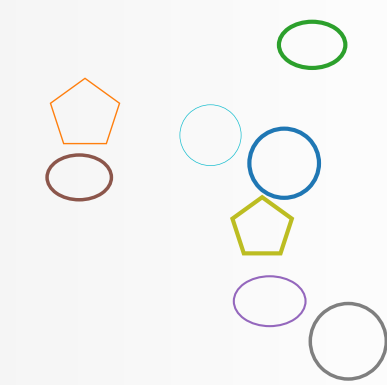[{"shape": "circle", "thickness": 3, "radius": 0.45, "center": [0.733, 0.576]}, {"shape": "pentagon", "thickness": 1, "radius": 0.47, "center": [0.219, 0.703]}, {"shape": "oval", "thickness": 3, "radius": 0.43, "center": [0.806, 0.884]}, {"shape": "oval", "thickness": 1.5, "radius": 0.46, "center": [0.696, 0.218]}, {"shape": "oval", "thickness": 2.5, "radius": 0.42, "center": [0.204, 0.539]}, {"shape": "circle", "thickness": 2.5, "radius": 0.49, "center": [0.899, 0.114]}, {"shape": "pentagon", "thickness": 3, "radius": 0.4, "center": [0.677, 0.407]}, {"shape": "circle", "thickness": 0.5, "radius": 0.4, "center": [0.543, 0.649]}]